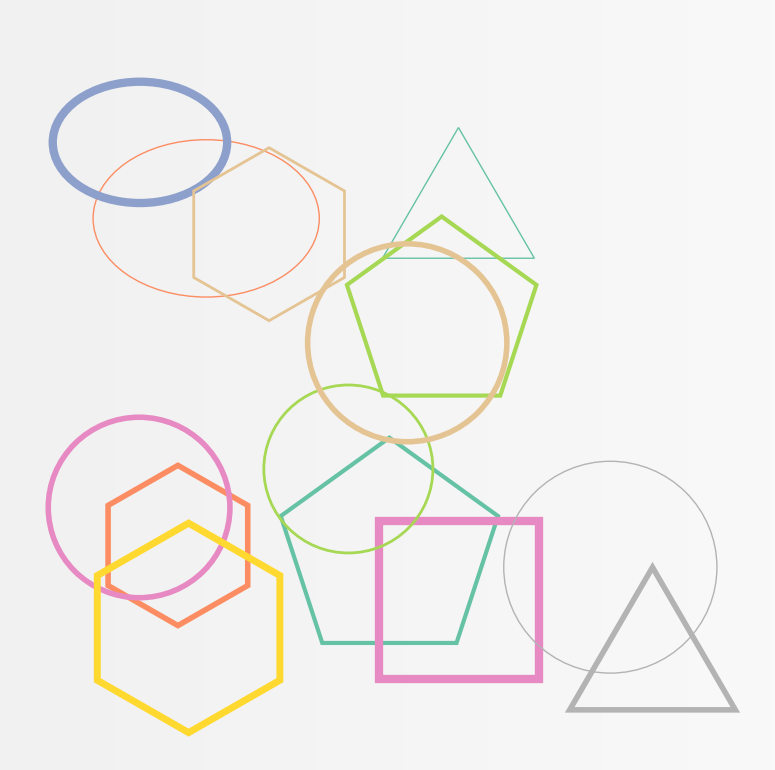[{"shape": "pentagon", "thickness": 1.5, "radius": 0.74, "center": [0.502, 0.284]}, {"shape": "triangle", "thickness": 0.5, "radius": 0.57, "center": [0.592, 0.721]}, {"shape": "oval", "thickness": 0.5, "radius": 0.73, "center": [0.266, 0.716]}, {"shape": "hexagon", "thickness": 2, "radius": 0.52, "center": [0.23, 0.292]}, {"shape": "oval", "thickness": 3, "radius": 0.56, "center": [0.181, 0.815]}, {"shape": "circle", "thickness": 2, "radius": 0.59, "center": [0.179, 0.341]}, {"shape": "square", "thickness": 3, "radius": 0.51, "center": [0.592, 0.221]}, {"shape": "pentagon", "thickness": 1.5, "radius": 0.64, "center": [0.57, 0.59]}, {"shape": "circle", "thickness": 1, "radius": 0.55, "center": [0.45, 0.391]}, {"shape": "hexagon", "thickness": 2.5, "radius": 0.68, "center": [0.243, 0.185]}, {"shape": "circle", "thickness": 2, "radius": 0.64, "center": [0.525, 0.555]}, {"shape": "hexagon", "thickness": 1, "radius": 0.56, "center": [0.347, 0.696]}, {"shape": "triangle", "thickness": 2, "radius": 0.62, "center": [0.842, 0.14]}, {"shape": "circle", "thickness": 0.5, "radius": 0.69, "center": [0.788, 0.263]}]